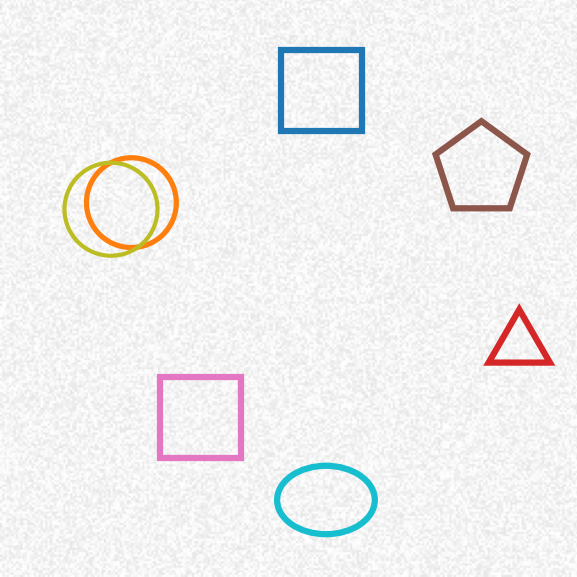[{"shape": "square", "thickness": 3, "radius": 0.35, "center": [0.557, 0.842]}, {"shape": "circle", "thickness": 2.5, "radius": 0.39, "center": [0.228, 0.648]}, {"shape": "triangle", "thickness": 3, "radius": 0.31, "center": [0.899, 0.402]}, {"shape": "pentagon", "thickness": 3, "radius": 0.42, "center": [0.834, 0.706]}, {"shape": "square", "thickness": 3, "radius": 0.35, "center": [0.347, 0.276]}, {"shape": "circle", "thickness": 2, "radius": 0.4, "center": [0.192, 0.637]}, {"shape": "oval", "thickness": 3, "radius": 0.42, "center": [0.564, 0.133]}]